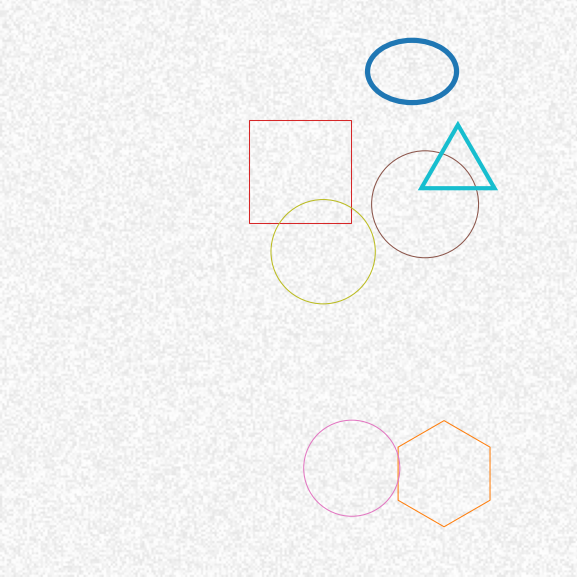[{"shape": "oval", "thickness": 2.5, "radius": 0.39, "center": [0.714, 0.875]}, {"shape": "hexagon", "thickness": 0.5, "radius": 0.46, "center": [0.769, 0.179]}, {"shape": "square", "thickness": 0.5, "radius": 0.44, "center": [0.52, 0.702]}, {"shape": "circle", "thickness": 0.5, "radius": 0.46, "center": [0.736, 0.645]}, {"shape": "circle", "thickness": 0.5, "radius": 0.42, "center": [0.609, 0.188]}, {"shape": "circle", "thickness": 0.5, "radius": 0.45, "center": [0.56, 0.563]}, {"shape": "triangle", "thickness": 2, "radius": 0.37, "center": [0.793, 0.71]}]